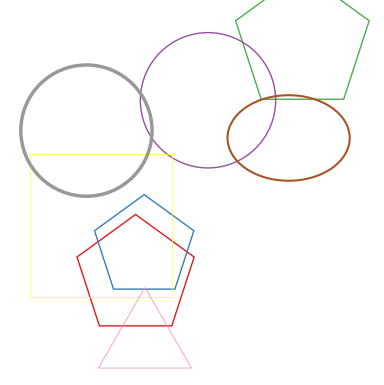[{"shape": "pentagon", "thickness": 1, "radius": 0.8, "center": [0.352, 0.283]}, {"shape": "pentagon", "thickness": 1, "radius": 0.68, "center": [0.375, 0.359]}, {"shape": "pentagon", "thickness": 1, "radius": 0.91, "center": [0.785, 0.89]}, {"shape": "circle", "thickness": 1, "radius": 0.88, "center": [0.54, 0.74]}, {"shape": "square", "thickness": 0.5, "radius": 0.93, "center": [0.262, 0.414]}, {"shape": "oval", "thickness": 1.5, "radius": 0.79, "center": [0.75, 0.642]}, {"shape": "triangle", "thickness": 0.5, "radius": 0.7, "center": [0.377, 0.114]}, {"shape": "circle", "thickness": 2.5, "radius": 0.85, "center": [0.224, 0.661]}]